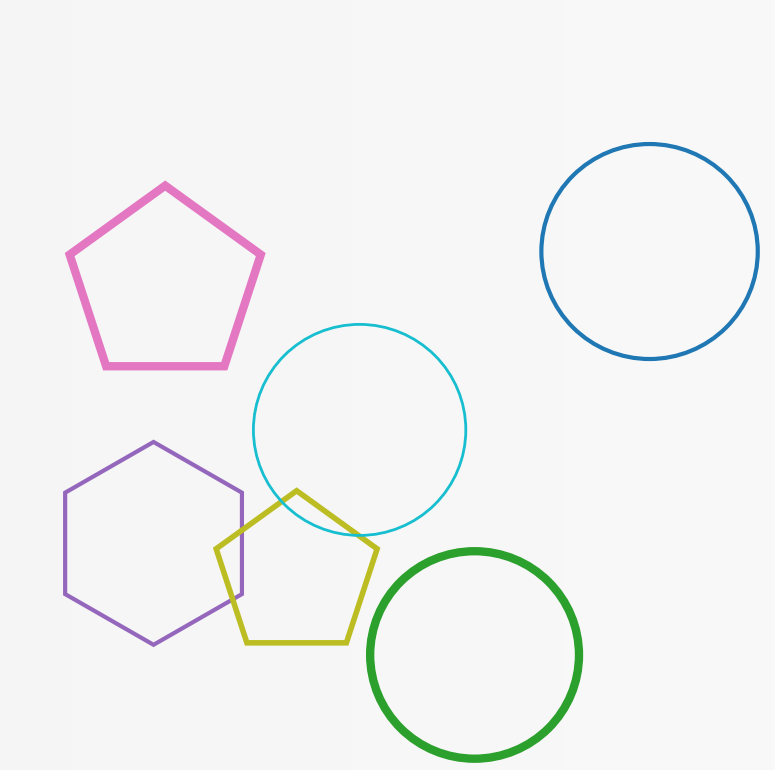[{"shape": "circle", "thickness": 1.5, "radius": 0.7, "center": [0.838, 0.673]}, {"shape": "circle", "thickness": 3, "radius": 0.67, "center": [0.612, 0.149]}, {"shape": "hexagon", "thickness": 1.5, "radius": 0.66, "center": [0.198, 0.294]}, {"shape": "pentagon", "thickness": 3, "radius": 0.65, "center": [0.213, 0.629]}, {"shape": "pentagon", "thickness": 2, "radius": 0.55, "center": [0.383, 0.253]}, {"shape": "circle", "thickness": 1, "radius": 0.69, "center": [0.464, 0.442]}]